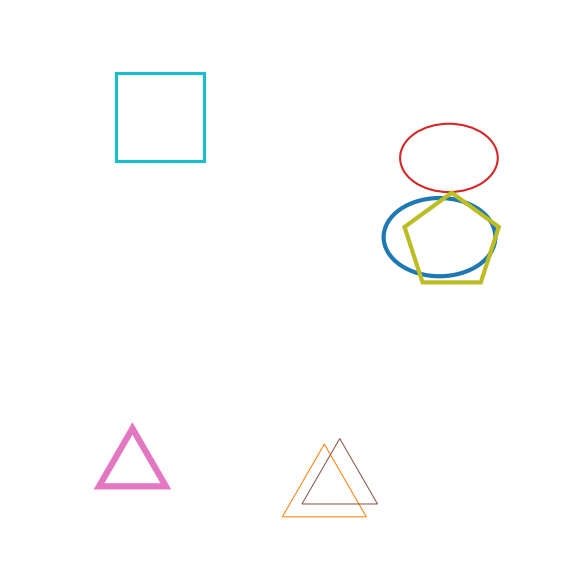[{"shape": "oval", "thickness": 2, "radius": 0.48, "center": [0.761, 0.589]}, {"shape": "triangle", "thickness": 0.5, "radius": 0.42, "center": [0.562, 0.146]}, {"shape": "oval", "thickness": 1, "radius": 0.42, "center": [0.777, 0.726]}, {"shape": "triangle", "thickness": 0.5, "radius": 0.38, "center": [0.588, 0.164]}, {"shape": "triangle", "thickness": 3, "radius": 0.33, "center": [0.229, 0.19]}, {"shape": "pentagon", "thickness": 2, "radius": 0.43, "center": [0.782, 0.58]}, {"shape": "square", "thickness": 1.5, "radius": 0.38, "center": [0.277, 0.797]}]